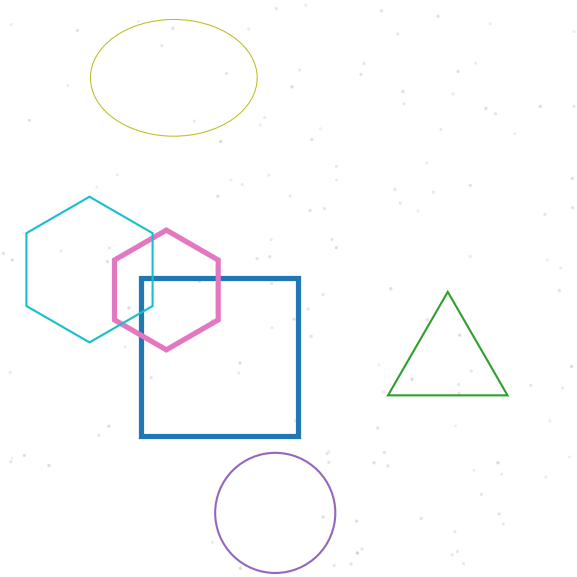[{"shape": "square", "thickness": 2.5, "radius": 0.68, "center": [0.38, 0.381]}, {"shape": "triangle", "thickness": 1, "radius": 0.6, "center": [0.775, 0.374]}, {"shape": "circle", "thickness": 1, "radius": 0.52, "center": [0.477, 0.111]}, {"shape": "hexagon", "thickness": 2.5, "radius": 0.52, "center": [0.288, 0.497]}, {"shape": "oval", "thickness": 0.5, "radius": 0.72, "center": [0.301, 0.864]}, {"shape": "hexagon", "thickness": 1, "radius": 0.63, "center": [0.155, 0.532]}]